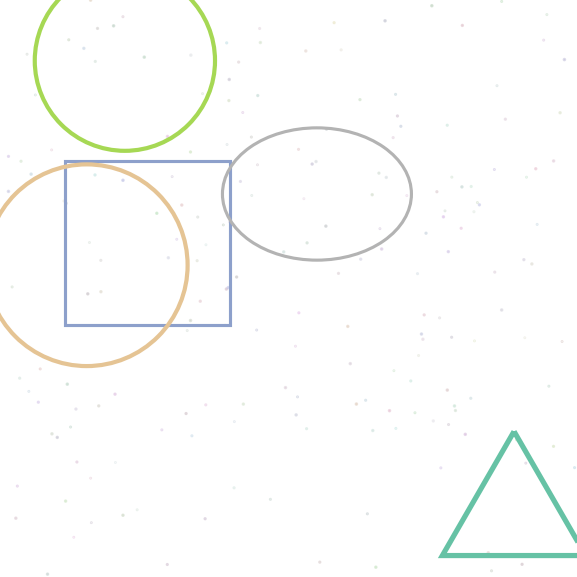[{"shape": "triangle", "thickness": 2.5, "radius": 0.72, "center": [0.89, 0.109]}, {"shape": "square", "thickness": 1.5, "radius": 0.71, "center": [0.256, 0.578]}, {"shape": "circle", "thickness": 2, "radius": 0.78, "center": [0.216, 0.894]}, {"shape": "circle", "thickness": 2, "radius": 0.87, "center": [0.15, 0.54]}, {"shape": "oval", "thickness": 1.5, "radius": 0.82, "center": [0.549, 0.663]}]